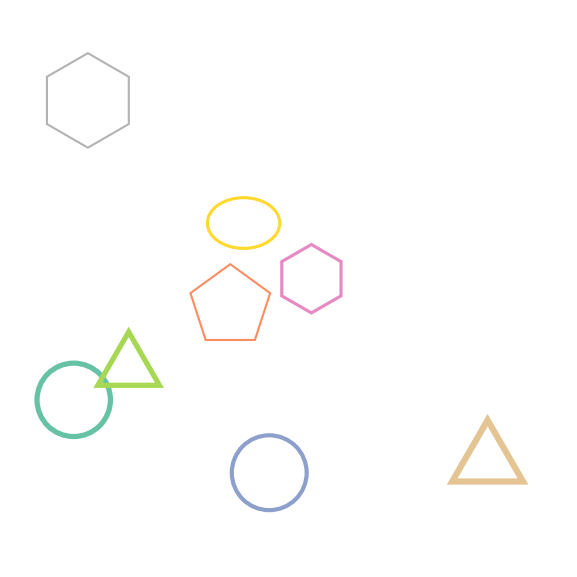[{"shape": "circle", "thickness": 2.5, "radius": 0.32, "center": [0.128, 0.307]}, {"shape": "pentagon", "thickness": 1, "radius": 0.36, "center": [0.399, 0.469]}, {"shape": "circle", "thickness": 2, "radius": 0.32, "center": [0.466, 0.181]}, {"shape": "hexagon", "thickness": 1.5, "radius": 0.3, "center": [0.539, 0.516]}, {"shape": "triangle", "thickness": 2.5, "radius": 0.31, "center": [0.223, 0.363]}, {"shape": "oval", "thickness": 1.5, "radius": 0.31, "center": [0.422, 0.613]}, {"shape": "triangle", "thickness": 3, "radius": 0.35, "center": [0.844, 0.201]}, {"shape": "hexagon", "thickness": 1, "radius": 0.41, "center": [0.152, 0.825]}]